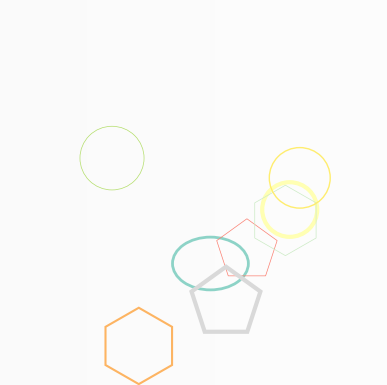[{"shape": "oval", "thickness": 2, "radius": 0.49, "center": [0.543, 0.316]}, {"shape": "circle", "thickness": 3, "radius": 0.35, "center": [0.748, 0.456]}, {"shape": "pentagon", "thickness": 0.5, "radius": 0.41, "center": [0.637, 0.35]}, {"shape": "hexagon", "thickness": 1.5, "radius": 0.5, "center": [0.358, 0.101]}, {"shape": "circle", "thickness": 0.5, "radius": 0.41, "center": [0.289, 0.589]}, {"shape": "pentagon", "thickness": 3, "radius": 0.47, "center": [0.583, 0.214]}, {"shape": "hexagon", "thickness": 0.5, "radius": 0.46, "center": [0.737, 0.427]}, {"shape": "circle", "thickness": 1, "radius": 0.39, "center": [0.774, 0.538]}]